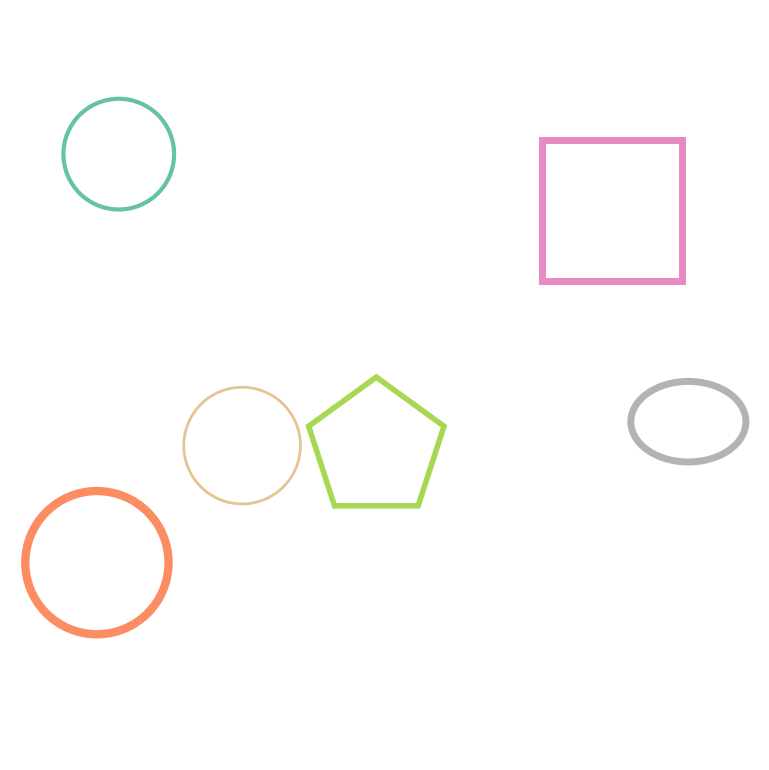[{"shape": "circle", "thickness": 1.5, "radius": 0.36, "center": [0.154, 0.8]}, {"shape": "circle", "thickness": 3, "radius": 0.47, "center": [0.126, 0.269]}, {"shape": "square", "thickness": 2.5, "radius": 0.46, "center": [0.794, 0.727]}, {"shape": "pentagon", "thickness": 2, "radius": 0.46, "center": [0.489, 0.418]}, {"shape": "circle", "thickness": 1, "radius": 0.38, "center": [0.314, 0.421]}, {"shape": "oval", "thickness": 2.5, "radius": 0.37, "center": [0.894, 0.452]}]